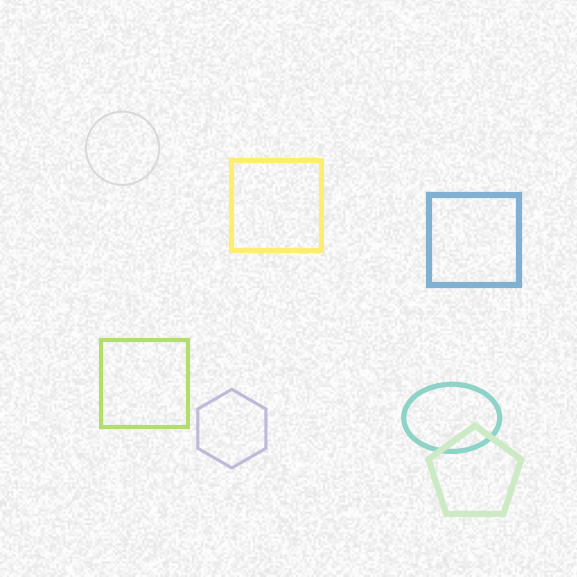[{"shape": "oval", "thickness": 2.5, "radius": 0.42, "center": [0.782, 0.276]}, {"shape": "hexagon", "thickness": 1.5, "radius": 0.34, "center": [0.401, 0.257]}, {"shape": "square", "thickness": 3, "radius": 0.39, "center": [0.821, 0.584]}, {"shape": "square", "thickness": 2, "radius": 0.38, "center": [0.25, 0.335]}, {"shape": "circle", "thickness": 1, "radius": 0.32, "center": [0.212, 0.742]}, {"shape": "pentagon", "thickness": 3, "radius": 0.42, "center": [0.822, 0.178]}, {"shape": "square", "thickness": 2.5, "radius": 0.39, "center": [0.478, 0.644]}]